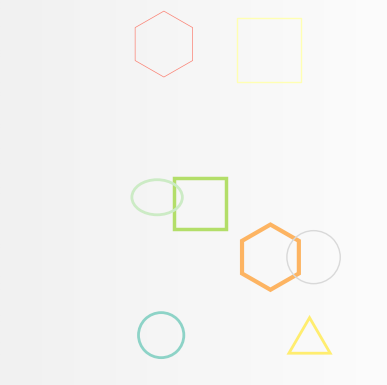[{"shape": "circle", "thickness": 2, "radius": 0.29, "center": [0.416, 0.13]}, {"shape": "square", "thickness": 1, "radius": 0.42, "center": [0.694, 0.869]}, {"shape": "hexagon", "thickness": 0.5, "radius": 0.43, "center": [0.423, 0.886]}, {"shape": "hexagon", "thickness": 3, "radius": 0.42, "center": [0.698, 0.332]}, {"shape": "square", "thickness": 2.5, "radius": 0.33, "center": [0.515, 0.472]}, {"shape": "circle", "thickness": 1, "radius": 0.34, "center": [0.809, 0.332]}, {"shape": "oval", "thickness": 2, "radius": 0.33, "center": [0.405, 0.488]}, {"shape": "triangle", "thickness": 2, "radius": 0.31, "center": [0.799, 0.113]}]